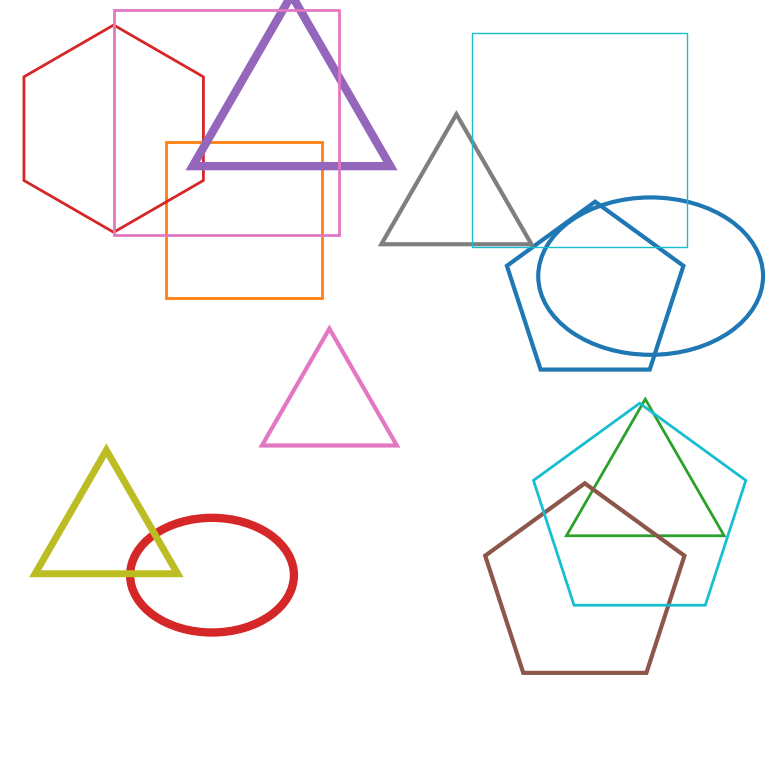[{"shape": "pentagon", "thickness": 1.5, "radius": 0.6, "center": [0.773, 0.618]}, {"shape": "oval", "thickness": 1.5, "radius": 0.73, "center": [0.845, 0.641]}, {"shape": "square", "thickness": 1, "radius": 0.51, "center": [0.317, 0.714]}, {"shape": "triangle", "thickness": 1, "radius": 0.59, "center": [0.838, 0.363]}, {"shape": "hexagon", "thickness": 1, "radius": 0.67, "center": [0.148, 0.833]}, {"shape": "oval", "thickness": 3, "radius": 0.53, "center": [0.275, 0.253]}, {"shape": "triangle", "thickness": 3, "radius": 0.74, "center": [0.379, 0.858]}, {"shape": "pentagon", "thickness": 1.5, "radius": 0.68, "center": [0.76, 0.236]}, {"shape": "square", "thickness": 1, "radius": 0.73, "center": [0.294, 0.841]}, {"shape": "triangle", "thickness": 1.5, "radius": 0.51, "center": [0.428, 0.472]}, {"shape": "triangle", "thickness": 1.5, "radius": 0.56, "center": [0.593, 0.739]}, {"shape": "triangle", "thickness": 2.5, "radius": 0.53, "center": [0.138, 0.308]}, {"shape": "square", "thickness": 0.5, "radius": 0.7, "center": [0.752, 0.818]}, {"shape": "pentagon", "thickness": 1, "radius": 0.72, "center": [0.831, 0.331]}]